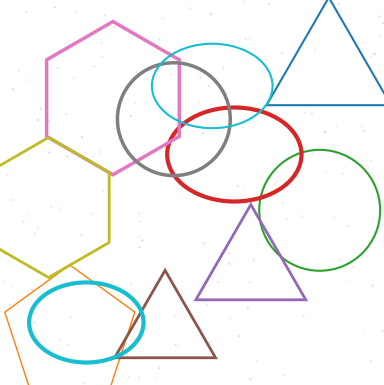[{"shape": "triangle", "thickness": 1.5, "radius": 0.93, "center": [0.854, 0.82]}, {"shape": "pentagon", "thickness": 1, "radius": 0.89, "center": [0.181, 0.134]}, {"shape": "circle", "thickness": 1.5, "radius": 0.79, "center": [0.83, 0.454]}, {"shape": "oval", "thickness": 3, "radius": 0.87, "center": [0.609, 0.599]}, {"shape": "triangle", "thickness": 2, "radius": 0.82, "center": [0.651, 0.304]}, {"shape": "triangle", "thickness": 2, "radius": 0.76, "center": [0.429, 0.146]}, {"shape": "hexagon", "thickness": 2.5, "radius": 0.99, "center": [0.293, 0.745]}, {"shape": "circle", "thickness": 2.5, "radius": 0.73, "center": [0.452, 0.69]}, {"shape": "hexagon", "thickness": 2, "radius": 0.91, "center": [0.126, 0.461]}, {"shape": "oval", "thickness": 3, "radius": 0.74, "center": [0.224, 0.162]}, {"shape": "oval", "thickness": 1.5, "radius": 0.78, "center": [0.551, 0.777]}]